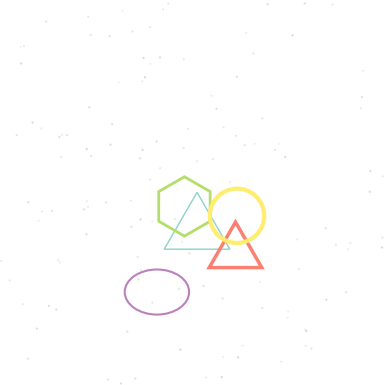[{"shape": "triangle", "thickness": 1, "radius": 0.49, "center": [0.512, 0.402]}, {"shape": "triangle", "thickness": 2.5, "radius": 0.39, "center": [0.612, 0.344]}, {"shape": "hexagon", "thickness": 2, "radius": 0.39, "center": [0.479, 0.464]}, {"shape": "oval", "thickness": 1.5, "radius": 0.42, "center": [0.408, 0.241]}, {"shape": "circle", "thickness": 3, "radius": 0.35, "center": [0.616, 0.439]}]